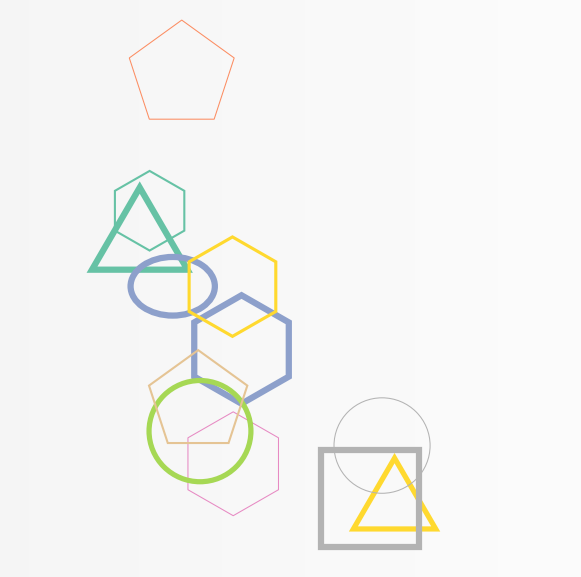[{"shape": "hexagon", "thickness": 1, "radius": 0.34, "center": [0.257, 0.634]}, {"shape": "triangle", "thickness": 3, "radius": 0.47, "center": [0.24, 0.58]}, {"shape": "pentagon", "thickness": 0.5, "radius": 0.47, "center": [0.313, 0.869]}, {"shape": "oval", "thickness": 3, "radius": 0.36, "center": [0.297, 0.503]}, {"shape": "hexagon", "thickness": 3, "radius": 0.47, "center": [0.416, 0.394]}, {"shape": "hexagon", "thickness": 0.5, "radius": 0.45, "center": [0.401, 0.196]}, {"shape": "circle", "thickness": 2.5, "radius": 0.44, "center": [0.344, 0.253]}, {"shape": "hexagon", "thickness": 1.5, "radius": 0.43, "center": [0.4, 0.503]}, {"shape": "triangle", "thickness": 2.5, "radius": 0.41, "center": [0.679, 0.124]}, {"shape": "pentagon", "thickness": 1, "radius": 0.44, "center": [0.341, 0.304]}, {"shape": "square", "thickness": 3, "radius": 0.42, "center": [0.637, 0.136]}, {"shape": "circle", "thickness": 0.5, "radius": 0.41, "center": [0.657, 0.228]}]